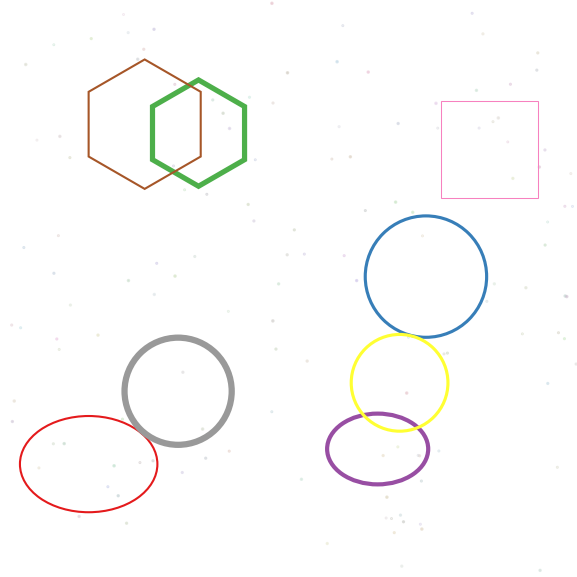[{"shape": "oval", "thickness": 1, "radius": 0.6, "center": [0.154, 0.195]}, {"shape": "circle", "thickness": 1.5, "radius": 0.53, "center": [0.738, 0.52]}, {"shape": "hexagon", "thickness": 2.5, "radius": 0.46, "center": [0.344, 0.769]}, {"shape": "oval", "thickness": 2, "radius": 0.44, "center": [0.654, 0.222]}, {"shape": "circle", "thickness": 1.5, "radius": 0.42, "center": [0.692, 0.336]}, {"shape": "hexagon", "thickness": 1, "radius": 0.56, "center": [0.251, 0.784]}, {"shape": "square", "thickness": 0.5, "radius": 0.42, "center": [0.847, 0.74]}, {"shape": "circle", "thickness": 3, "radius": 0.46, "center": [0.308, 0.322]}]